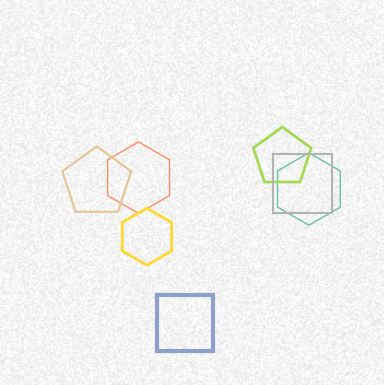[{"shape": "hexagon", "thickness": 1, "radius": 0.47, "center": [0.802, 0.509]}, {"shape": "hexagon", "thickness": 1, "radius": 0.46, "center": [0.36, 0.539]}, {"shape": "square", "thickness": 3, "radius": 0.36, "center": [0.48, 0.161]}, {"shape": "pentagon", "thickness": 2, "radius": 0.39, "center": [0.733, 0.591]}, {"shape": "hexagon", "thickness": 2, "radius": 0.37, "center": [0.382, 0.385]}, {"shape": "pentagon", "thickness": 1.5, "radius": 0.47, "center": [0.251, 0.526]}, {"shape": "square", "thickness": 1.5, "radius": 0.38, "center": [0.786, 0.523]}]